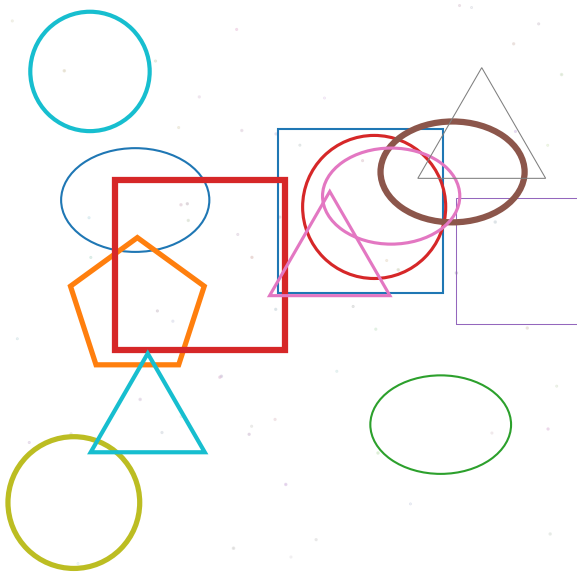[{"shape": "oval", "thickness": 1, "radius": 0.64, "center": [0.234, 0.653]}, {"shape": "square", "thickness": 1, "radius": 0.71, "center": [0.624, 0.634]}, {"shape": "pentagon", "thickness": 2.5, "radius": 0.61, "center": [0.238, 0.466]}, {"shape": "oval", "thickness": 1, "radius": 0.61, "center": [0.763, 0.264]}, {"shape": "circle", "thickness": 1.5, "radius": 0.62, "center": [0.648, 0.641]}, {"shape": "square", "thickness": 3, "radius": 0.74, "center": [0.346, 0.54]}, {"shape": "square", "thickness": 0.5, "radius": 0.55, "center": [0.898, 0.547]}, {"shape": "oval", "thickness": 3, "radius": 0.62, "center": [0.784, 0.701]}, {"shape": "oval", "thickness": 1.5, "radius": 0.59, "center": [0.677, 0.66]}, {"shape": "triangle", "thickness": 1.5, "radius": 0.6, "center": [0.571, 0.547]}, {"shape": "triangle", "thickness": 0.5, "radius": 0.64, "center": [0.834, 0.754]}, {"shape": "circle", "thickness": 2.5, "radius": 0.57, "center": [0.128, 0.129]}, {"shape": "triangle", "thickness": 2, "radius": 0.57, "center": [0.256, 0.273]}, {"shape": "circle", "thickness": 2, "radius": 0.52, "center": [0.156, 0.875]}]